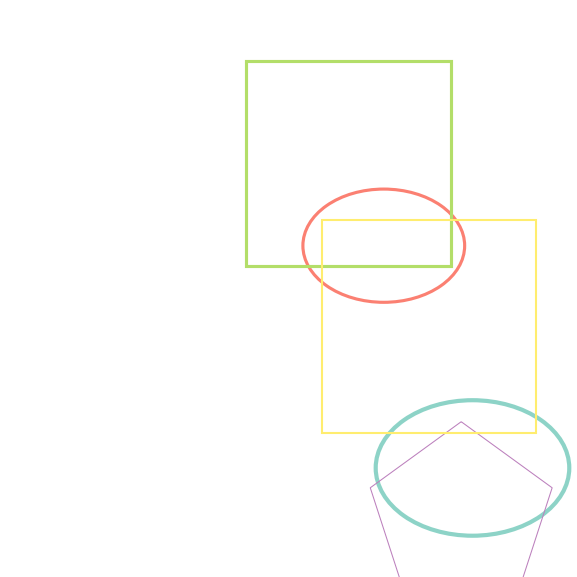[{"shape": "oval", "thickness": 2, "radius": 0.84, "center": [0.818, 0.189]}, {"shape": "oval", "thickness": 1.5, "radius": 0.7, "center": [0.665, 0.574]}, {"shape": "square", "thickness": 1.5, "radius": 0.89, "center": [0.604, 0.716]}, {"shape": "pentagon", "thickness": 0.5, "radius": 0.83, "center": [0.799, 0.103]}, {"shape": "square", "thickness": 1, "radius": 0.93, "center": [0.743, 0.434]}]